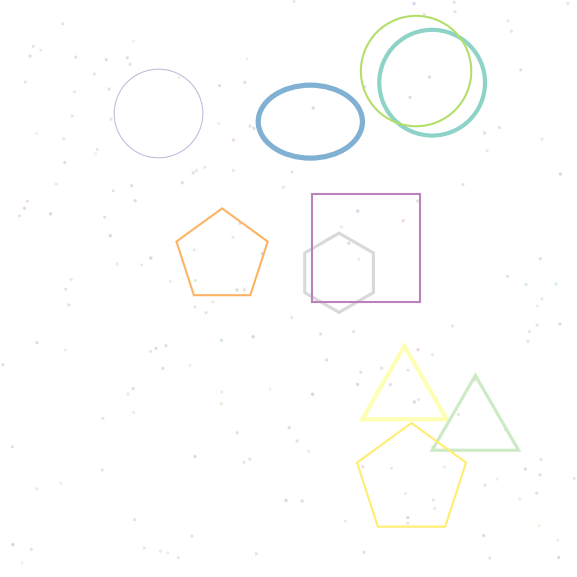[{"shape": "circle", "thickness": 2, "radius": 0.46, "center": [0.748, 0.856]}, {"shape": "triangle", "thickness": 2, "radius": 0.42, "center": [0.7, 0.315]}, {"shape": "circle", "thickness": 0.5, "radius": 0.38, "center": [0.275, 0.803]}, {"shape": "oval", "thickness": 2.5, "radius": 0.45, "center": [0.537, 0.789]}, {"shape": "pentagon", "thickness": 1, "radius": 0.42, "center": [0.385, 0.555]}, {"shape": "circle", "thickness": 1, "radius": 0.48, "center": [0.72, 0.876]}, {"shape": "hexagon", "thickness": 1.5, "radius": 0.34, "center": [0.587, 0.527]}, {"shape": "square", "thickness": 1, "radius": 0.47, "center": [0.634, 0.57]}, {"shape": "triangle", "thickness": 1.5, "radius": 0.43, "center": [0.823, 0.263]}, {"shape": "pentagon", "thickness": 1, "radius": 0.5, "center": [0.713, 0.167]}]